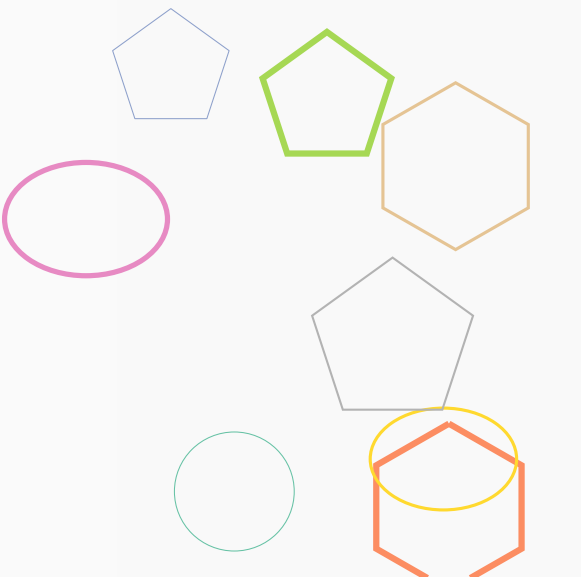[{"shape": "circle", "thickness": 0.5, "radius": 0.52, "center": [0.403, 0.148]}, {"shape": "hexagon", "thickness": 3, "radius": 0.72, "center": [0.772, 0.121]}, {"shape": "pentagon", "thickness": 0.5, "radius": 0.53, "center": [0.294, 0.879]}, {"shape": "oval", "thickness": 2.5, "radius": 0.7, "center": [0.148, 0.62]}, {"shape": "pentagon", "thickness": 3, "radius": 0.58, "center": [0.563, 0.827]}, {"shape": "oval", "thickness": 1.5, "radius": 0.63, "center": [0.763, 0.204]}, {"shape": "hexagon", "thickness": 1.5, "radius": 0.72, "center": [0.784, 0.711]}, {"shape": "pentagon", "thickness": 1, "radius": 0.73, "center": [0.675, 0.407]}]